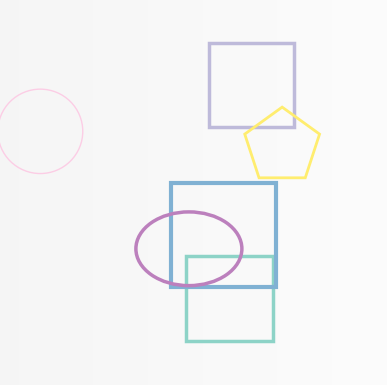[{"shape": "square", "thickness": 2.5, "radius": 0.56, "center": [0.592, 0.225]}, {"shape": "square", "thickness": 2.5, "radius": 0.54, "center": [0.649, 0.78]}, {"shape": "square", "thickness": 3, "radius": 0.67, "center": [0.576, 0.39]}, {"shape": "circle", "thickness": 1, "radius": 0.55, "center": [0.104, 0.659]}, {"shape": "oval", "thickness": 2.5, "radius": 0.68, "center": [0.487, 0.354]}, {"shape": "pentagon", "thickness": 2, "radius": 0.51, "center": [0.728, 0.62]}]